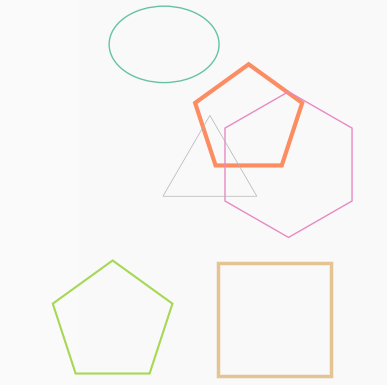[{"shape": "oval", "thickness": 1, "radius": 0.71, "center": [0.423, 0.885]}, {"shape": "pentagon", "thickness": 3, "radius": 0.73, "center": [0.642, 0.688]}, {"shape": "hexagon", "thickness": 1, "radius": 0.95, "center": [0.745, 0.573]}, {"shape": "pentagon", "thickness": 1.5, "radius": 0.81, "center": [0.291, 0.161]}, {"shape": "square", "thickness": 2.5, "radius": 0.73, "center": [0.708, 0.171]}, {"shape": "triangle", "thickness": 0.5, "radius": 0.7, "center": [0.542, 0.56]}]